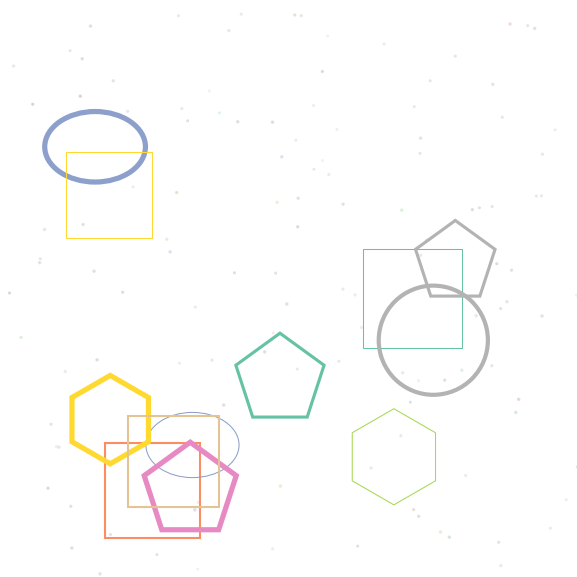[{"shape": "pentagon", "thickness": 1.5, "radius": 0.4, "center": [0.485, 0.342]}, {"shape": "square", "thickness": 0.5, "radius": 0.43, "center": [0.715, 0.483]}, {"shape": "square", "thickness": 1, "radius": 0.41, "center": [0.264, 0.149]}, {"shape": "oval", "thickness": 0.5, "radius": 0.4, "center": [0.333, 0.229]}, {"shape": "oval", "thickness": 2.5, "radius": 0.44, "center": [0.165, 0.745]}, {"shape": "pentagon", "thickness": 2.5, "radius": 0.42, "center": [0.329, 0.15]}, {"shape": "hexagon", "thickness": 0.5, "radius": 0.42, "center": [0.682, 0.208]}, {"shape": "hexagon", "thickness": 2.5, "radius": 0.38, "center": [0.191, 0.273]}, {"shape": "square", "thickness": 0.5, "radius": 0.37, "center": [0.189, 0.661]}, {"shape": "square", "thickness": 1, "radius": 0.39, "center": [0.301, 0.201]}, {"shape": "circle", "thickness": 2, "radius": 0.47, "center": [0.75, 0.41]}, {"shape": "pentagon", "thickness": 1.5, "radius": 0.36, "center": [0.788, 0.545]}]